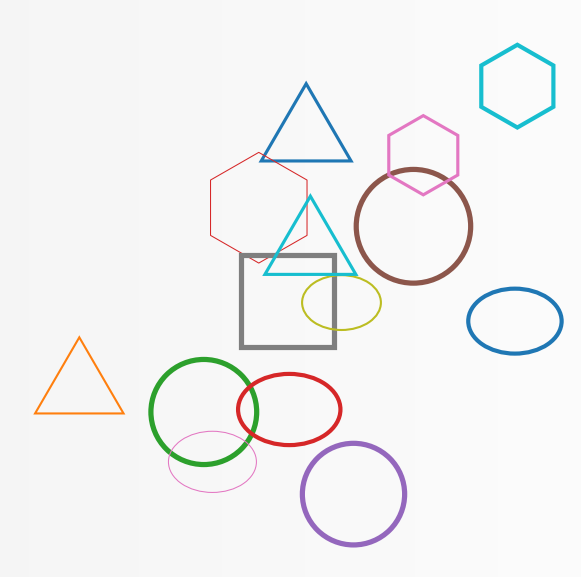[{"shape": "triangle", "thickness": 1.5, "radius": 0.45, "center": [0.527, 0.765]}, {"shape": "oval", "thickness": 2, "radius": 0.4, "center": [0.886, 0.443]}, {"shape": "triangle", "thickness": 1, "radius": 0.44, "center": [0.136, 0.327]}, {"shape": "circle", "thickness": 2.5, "radius": 0.45, "center": [0.351, 0.286]}, {"shape": "hexagon", "thickness": 0.5, "radius": 0.48, "center": [0.445, 0.639]}, {"shape": "oval", "thickness": 2, "radius": 0.44, "center": [0.498, 0.29]}, {"shape": "circle", "thickness": 2.5, "radius": 0.44, "center": [0.608, 0.144]}, {"shape": "circle", "thickness": 2.5, "radius": 0.49, "center": [0.711, 0.607]}, {"shape": "oval", "thickness": 0.5, "radius": 0.38, "center": [0.365, 0.199]}, {"shape": "hexagon", "thickness": 1.5, "radius": 0.34, "center": [0.728, 0.73]}, {"shape": "square", "thickness": 2.5, "radius": 0.4, "center": [0.495, 0.478]}, {"shape": "oval", "thickness": 1, "radius": 0.34, "center": [0.588, 0.475]}, {"shape": "hexagon", "thickness": 2, "radius": 0.36, "center": [0.89, 0.85]}, {"shape": "triangle", "thickness": 1.5, "radius": 0.45, "center": [0.534, 0.569]}]